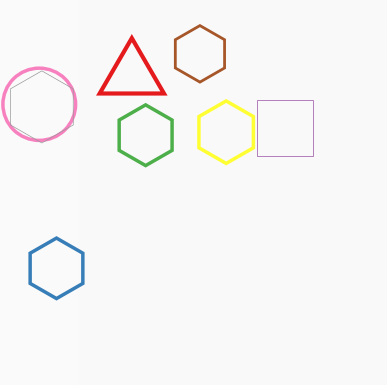[{"shape": "triangle", "thickness": 3, "radius": 0.48, "center": [0.34, 0.805]}, {"shape": "hexagon", "thickness": 2.5, "radius": 0.39, "center": [0.146, 0.303]}, {"shape": "hexagon", "thickness": 2.5, "radius": 0.39, "center": [0.376, 0.649]}, {"shape": "square", "thickness": 0.5, "radius": 0.36, "center": [0.736, 0.668]}, {"shape": "hexagon", "thickness": 2.5, "radius": 0.41, "center": [0.584, 0.657]}, {"shape": "hexagon", "thickness": 2, "radius": 0.37, "center": [0.516, 0.86]}, {"shape": "circle", "thickness": 2.5, "radius": 0.47, "center": [0.101, 0.729]}, {"shape": "hexagon", "thickness": 0.5, "radius": 0.47, "center": [0.108, 0.722]}]